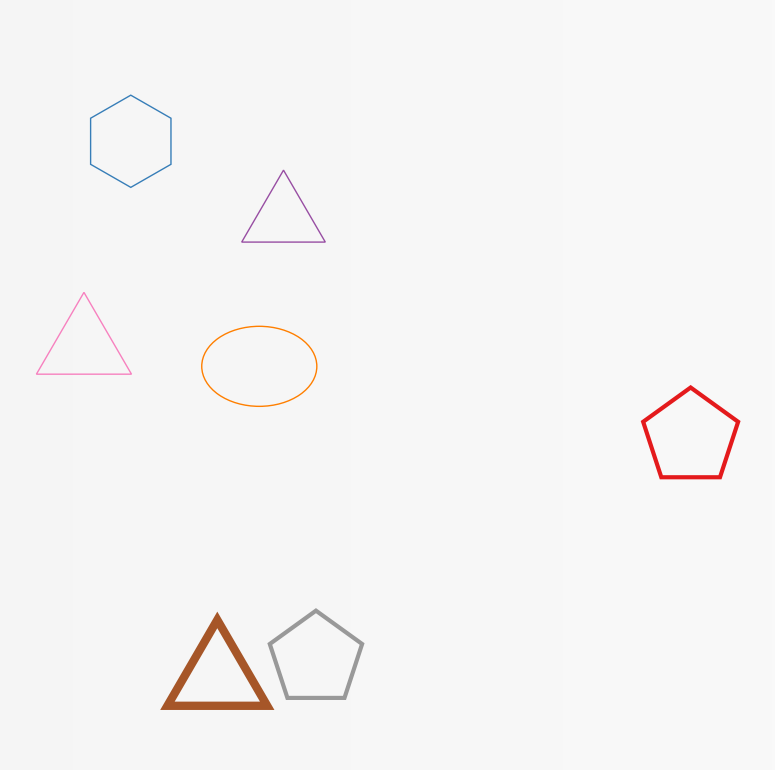[{"shape": "pentagon", "thickness": 1.5, "radius": 0.32, "center": [0.891, 0.432]}, {"shape": "hexagon", "thickness": 0.5, "radius": 0.3, "center": [0.169, 0.817]}, {"shape": "triangle", "thickness": 0.5, "radius": 0.31, "center": [0.366, 0.717]}, {"shape": "oval", "thickness": 0.5, "radius": 0.37, "center": [0.335, 0.524]}, {"shape": "triangle", "thickness": 3, "radius": 0.37, "center": [0.28, 0.121]}, {"shape": "triangle", "thickness": 0.5, "radius": 0.35, "center": [0.108, 0.549]}, {"shape": "pentagon", "thickness": 1.5, "radius": 0.31, "center": [0.408, 0.144]}]